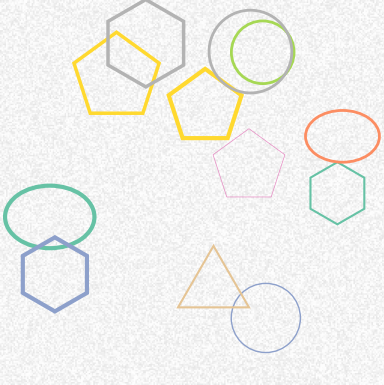[{"shape": "hexagon", "thickness": 1.5, "radius": 0.4, "center": [0.876, 0.498]}, {"shape": "oval", "thickness": 3, "radius": 0.58, "center": [0.129, 0.437]}, {"shape": "oval", "thickness": 2, "radius": 0.48, "center": [0.889, 0.646]}, {"shape": "hexagon", "thickness": 3, "radius": 0.48, "center": [0.143, 0.287]}, {"shape": "circle", "thickness": 1, "radius": 0.45, "center": [0.69, 0.174]}, {"shape": "pentagon", "thickness": 0.5, "radius": 0.49, "center": [0.647, 0.568]}, {"shape": "circle", "thickness": 2, "radius": 0.41, "center": [0.682, 0.864]}, {"shape": "pentagon", "thickness": 2.5, "radius": 0.58, "center": [0.303, 0.8]}, {"shape": "pentagon", "thickness": 3, "radius": 0.5, "center": [0.533, 0.722]}, {"shape": "triangle", "thickness": 1.5, "radius": 0.53, "center": [0.555, 0.255]}, {"shape": "circle", "thickness": 2, "radius": 0.54, "center": [0.65, 0.866]}, {"shape": "hexagon", "thickness": 2.5, "radius": 0.57, "center": [0.379, 0.888]}]